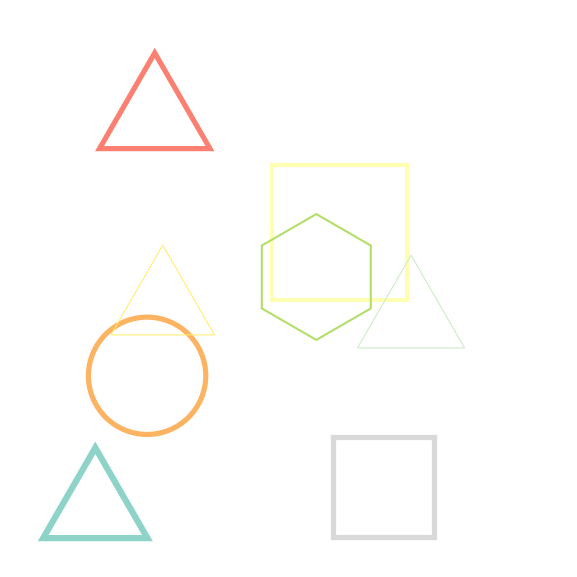[{"shape": "triangle", "thickness": 3, "radius": 0.52, "center": [0.165, 0.119]}, {"shape": "square", "thickness": 2, "radius": 0.58, "center": [0.588, 0.596]}, {"shape": "triangle", "thickness": 2.5, "radius": 0.55, "center": [0.268, 0.797]}, {"shape": "circle", "thickness": 2.5, "radius": 0.51, "center": [0.255, 0.348]}, {"shape": "hexagon", "thickness": 1, "radius": 0.54, "center": [0.548, 0.52]}, {"shape": "square", "thickness": 2.5, "radius": 0.43, "center": [0.664, 0.156]}, {"shape": "triangle", "thickness": 0.5, "radius": 0.54, "center": [0.712, 0.45]}, {"shape": "triangle", "thickness": 0.5, "radius": 0.52, "center": [0.282, 0.471]}]